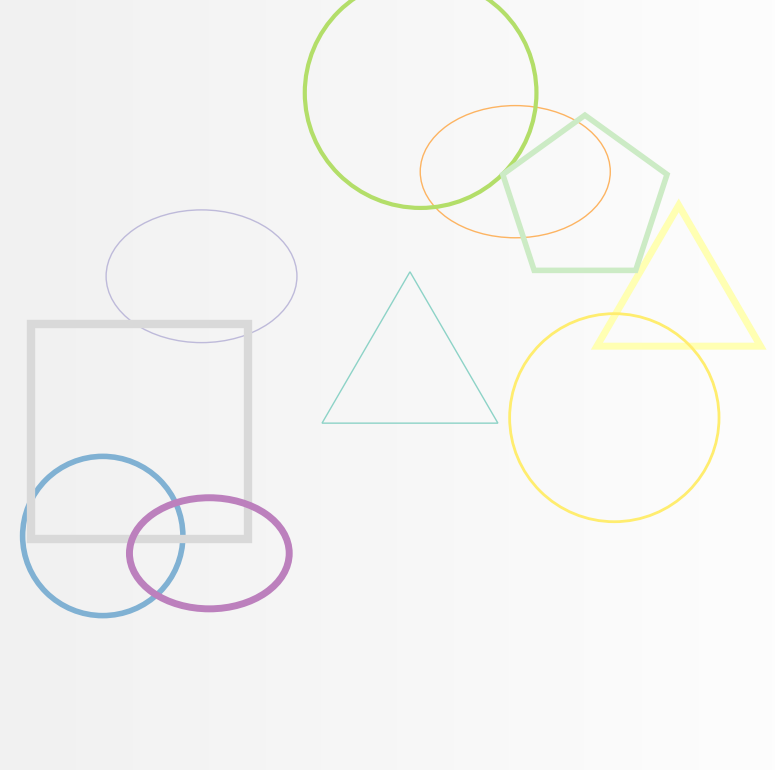[{"shape": "triangle", "thickness": 0.5, "radius": 0.66, "center": [0.529, 0.516]}, {"shape": "triangle", "thickness": 2.5, "radius": 0.61, "center": [0.876, 0.611]}, {"shape": "oval", "thickness": 0.5, "radius": 0.62, "center": [0.26, 0.641]}, {"shape": "circle", "thickness": 2, "radius": 0.52, "center": [0.133, 0.304]}, {"shape": "oval", "thickness": 0.5, "radius": 0.61, "center": [0.665, 0.777]}, {"shape": "circle", "thickness": 1.5, "radius": 0.75, "center": [0.543, 0.879]}, {"shape": "square", "thickness": 3, "radius": 0.7, "center": [0.18, 0.44]}, {"shape": "oval", "thickness": 2.5, "radius": 0.52, "center": [0.27, 0.281]}, {"shape": "pentagon", "thickness": 2, "radius": 0.56, "center": [0.755, 0.739]}, {"shape": "circle", "thickness": 1, "radius": 0.68, "center": [0.793, 0.458]}]